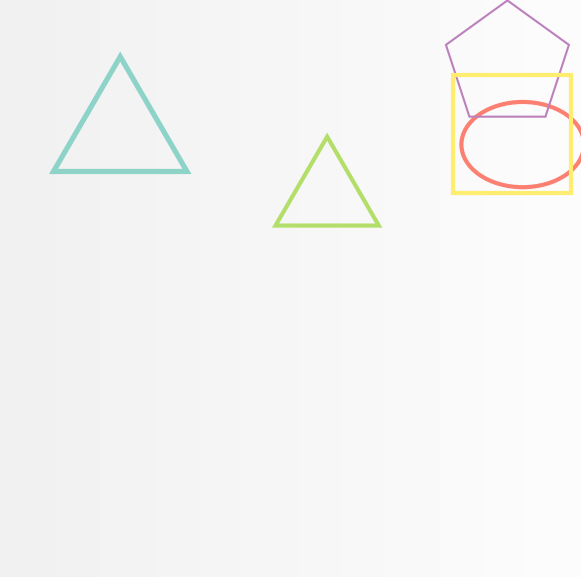[{"shape": "triangle", "thickness": 2.5, "radius": 0.66, "center": [0.207, 0.769]}, {"shape": "oval", "thickness": 2, "radius": 0.53, "center": [0.899, 0.749]}, {"shape": "triangle", "thickness": 2, "radius": 0.51, "center": [0.563, 0.66]}, {"shape": "pentagon", "thickness": 1, "radius": 0.56, "center": [0.873, 0.887]}, {"shape": "square", "thickness": 2, "radius": 0.51, "center": [0.881, 0.767]}]